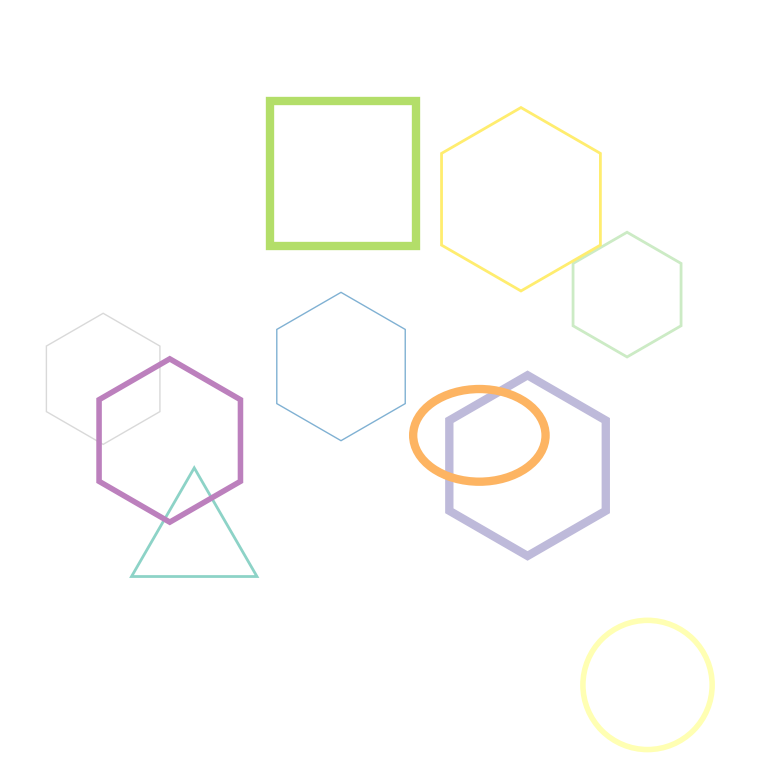[{"shape": "triangle", "thickness": 1, "radius": 0.47, "center": [0.252, 0.298]}, {"shape": "circle", "thickness": 2, "radius": 0.42, "center": [0.841, 0.11]}, {"shape": "hexagon", "thickness": 3, "radius": 0.59, "center": [0.685, 0.395]}, {"shape": "hexagon", "thickness": 0.5, "radius": 0.48, "center": [0.443, 0.524]}, {"shape": "oval", "thickness": 3, "radius": 0.43, "center": [0.623, 0.435]}, {"shape": "square", "thickness": 3, "radius": 0.47, "center": [0.446, 0.775]}, {"shape": "hexagon", "thickness": 0.5, "radius": 0.43, "center": [0.134, 0.508]}, {"shape": "hexagon", "thickness": 2, "radius": 0.53, "center": [0.22, 0.428]}, {"shape": "hexagon", "thickness": 1, "radius": 0.4, "center": [0.814, 0.617]}, {"shape": "hexagon", "thickness": 1, "radius": 0.6, "center": [0.677, 0.741]}]